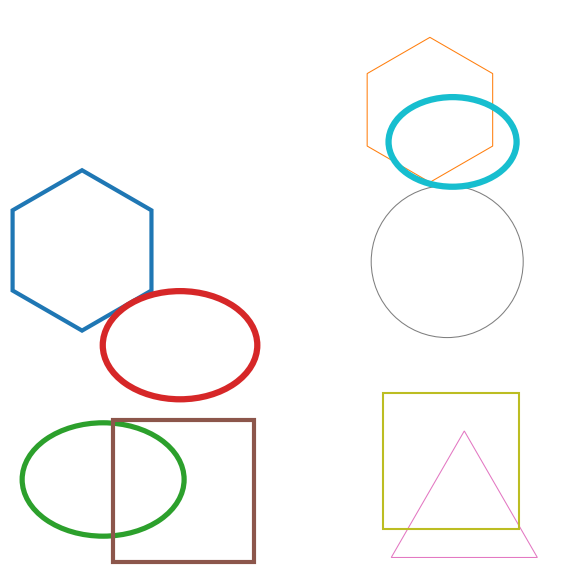[{"shape": "hexagon", "thickness": 2, "radius": 0.69, "center": [0.142, 0.566]}, {"shape": "hexagon", "thickness": 0.5, "radius": 0.63, "center": [0.744, 0.809]}, {"shape": "oval", "thickness": 2.5, "radius": 0.7, "center": [0.179, 0.169]}, {"shape": "oval", "thickness": 3, "radius": 0.67, "center": [0.312, 0.401]}, {"shape": "square", "thickness": 2, "radius": 0.61, "center": [0.318, 0.149]}, {"shape": "triangle", "thickness": 0.5, "radius": 0.73, "center": [0.804, 0.107]}, {"shape": "circle", "thickness": 0.5, "radius": 0.66, "center": [0.774, 0.546]}, {"shape": "square", "thickness": 1, "radius": 0.59, "center": [0.781, 0.201]}, {"shape": "oval", "thickness": 3, "radius": 0.55, "center": [0.784, 0.753]}]